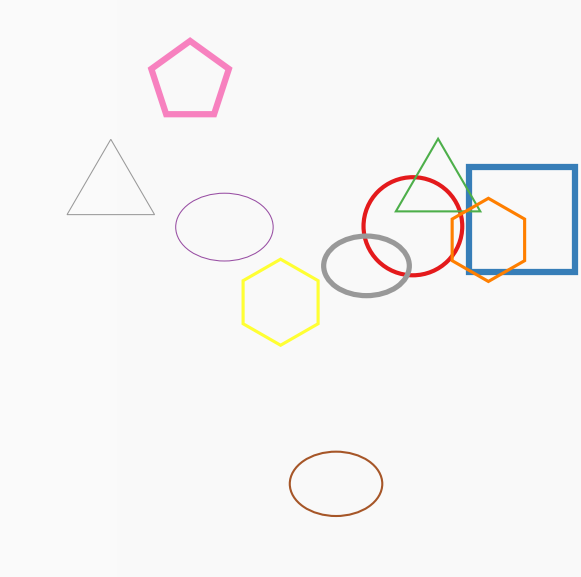[{"shape": "circle", "thickness": 2, "radius": 0.42, "center": [0.71, 0.607]}, {"shape": "square", "thickness": 3, "radius": 0.45, "center": [0.898, 0.619]}, {"shape": "triangle", "thickness": 1, "radius": 0.42, "center": [0.754, 0.675]}, {"shape": "oval", "thickness": 0.5, "radius": 0.42, "center": [0.386, 0.606]}, {"shape": "hexagon", "thickness": 1.5, "radius": 0.36, "center": [0.84, 0.584]}, {"shape": "hexagon", "thickness": 1.5, "radius": 0.37, "center": [0.483, 0.476]}, {"shape": "oval", "thickness": 1, "radius": 0.4, "center": [0.578, 0.161]}, {"shape": "pentagon", "thickness": 3, "radius": 0.35, "center": [0.327, 0.858]}, {"shape": "triangle", "thickness": 0.5, "radius": 0.43, "center": [0.191, 0.671]}, {"shape": "oval", "thickness": 2.5, "radius": 0.37, "center": [0.631, 0.539]}]